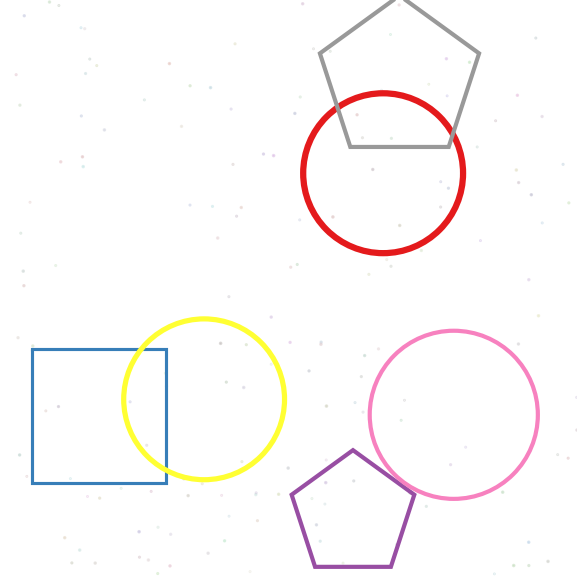[{"shape": "circle", "thickness": 3, "radius": 0.69, "center": [0.663, 0.699]}, {"shape": "square", "thickness": 1.5, "radius": 0.58, "center": [0.172, 0.279]}, {"shape": "pentagon", "thickness": 2, "radius": 0.56, "center": [0.611, 0.108]}, {"shape": "circle", "thickness": 2.5, "radius": 0.7, "center": [0.353, 0.308]}, {"shape": "circle", "thickness": 2, "radius": 0.73, "center": [0.786, 0.281]}, {"shape": "pentagon", "thickness": 2, "radius": 0.72, "center": [0.692, 0.862]}]